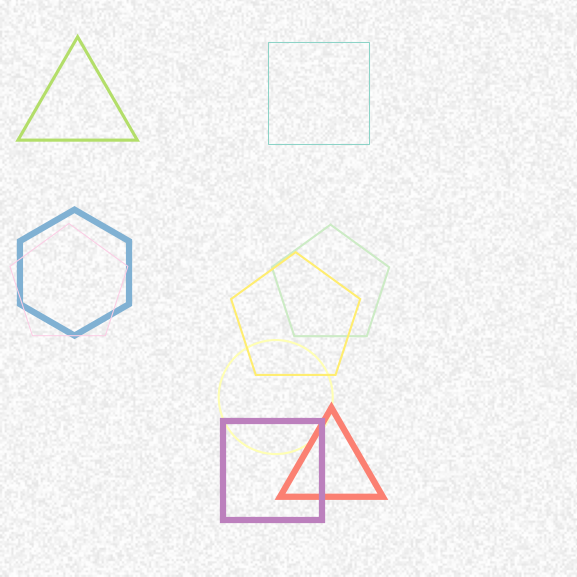[{"shape": "square", "thickness": 0.5, "radius": 0.44, "center": [0.551, 0.838]}, {"shape": "circle", "thickness": 1, "radius": 0.49, "center": [0.477, 0.312]}, {"shape": "triangle", "thickness": 3, "radius": 0.51, "center": [0.574, 0.19]}, {"shape": "hexagon", "thickness": 3, "radius": 0.55, "center": [0.129, 0.527]}, {"shape": "triangle", "thickness": 1.5, "radius": 0.6, "center": [0.134, 0.816]}, {"shape": "pentagon", "thickness": 0.5, "radius": 0.54, "center": [0.119, 0.505]}, {"shape": "square", "thickness": 3, "radius": 0.43, "center": [0.471, 0.185]}, {"shape": "pentagon", "thickness": 1, "radius": 0.53, "center": [0.572, 0.503]}, {"shape": "pentagon", "thickness": 1, "radius": 0.59, "center": [0.512, 0.445]}]